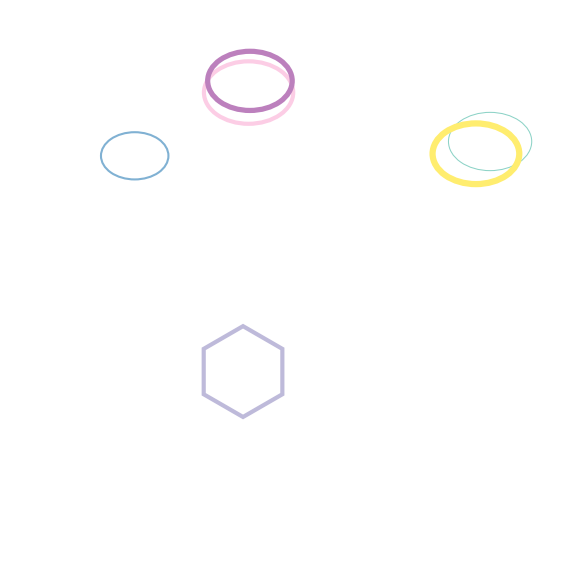[{"shape": "oval", "thickness": 0.5, "radius": 0.36, "center": [0.849, 0.754]}, {"shape": "hexagon", "thickness": 2, "radius": 0.39, "center": [0.421, 0.356]}, {"shape": "oval", "thickness": 1, "radius": 0.29, "center": [0.233, 0.729]}, {"shape": "oval", "thickness": 2, "radius": 0.39, "center": [0.43, 0.839]}, {"shape": "oval", "thickness": 2.5, "radius": 0.37, "center": [0.433, 0.859]}, {"shape": "oval", "thickness": 3, "radius": 0.38, "center": [0.824, 0.733]}]